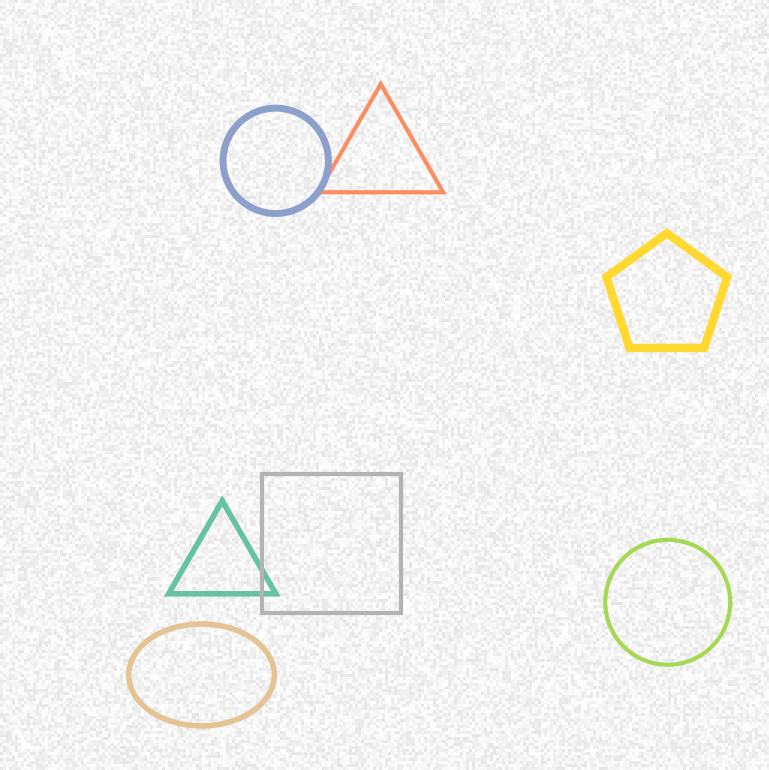[{"shape": "triangle", "thickness": 2, "radius": 0.4, "center": [0.289, 0.269]}, {"shape": "triangle", "thickness": 1.5, "radius": 0.47, "center": [0.494, 0.797]}, {"shape": "circle", "thickness": 2.5, "radius": 0.34, "center": [0.358, 0.791]}, {"shape": "circle", "thickness": 1.5, "radius": 0.41, "center": [0.867, 0.218]}, {"shape": "pentagon", "thickness": 3, "radius": 0.41, "center": [0.866, 0.615]}, {"shape": "oval", "thickness": 2, "radius": 0.47, "center": [0.262, 0.123]}, {"shape": "square", "thickness": 1.5, "radius": 0.45, "center": [0.431, 0.294]}]